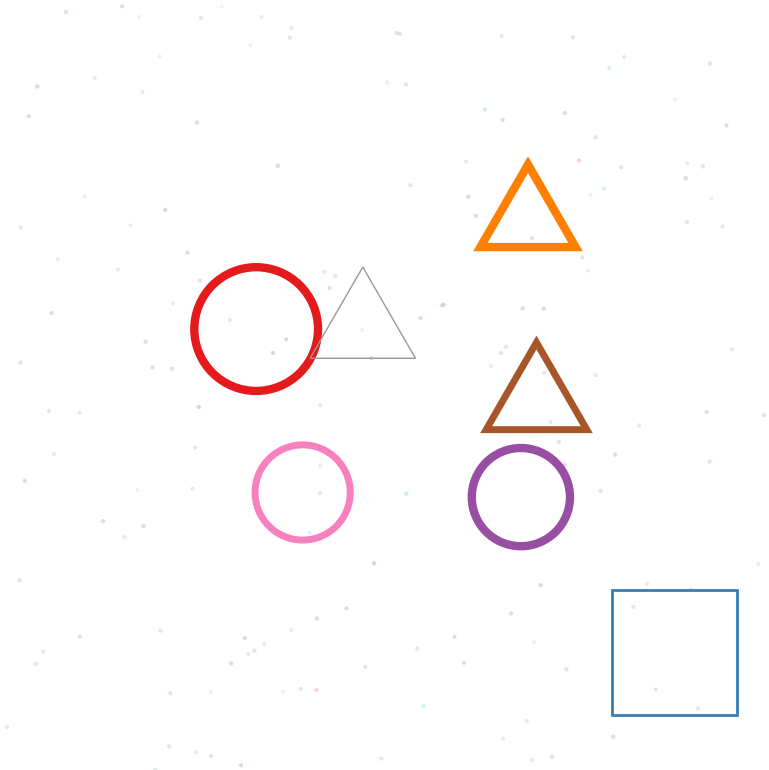[{"shape": "circle", "thickness": 3, "radius": 0.4, "center": [0.333, 0.573]}, {"shape": "square", "thickness": 1, "radius": 0.41, "center": [0.876, 0.153]}, {"shape": "circle", "thickness": 3, "radius": 0.32, "center": [0.676, 0.354]}, {"shape": "triangle", "thickness": 3, "radius": 0.36, "center": [0.686, 0.715]}, {"shape": "triangle", "thickness": 2.5, "radius": 0.38, "center": [0.697, 0.48]}, {"shape": "circle", "thickness": 2.5, "radius": 0.31, "center": [0.393, 0.36]}, {"shape": "triangle", "thickness": 0.5, "radius": 0.39, "center": [0.471, 0.574]}]